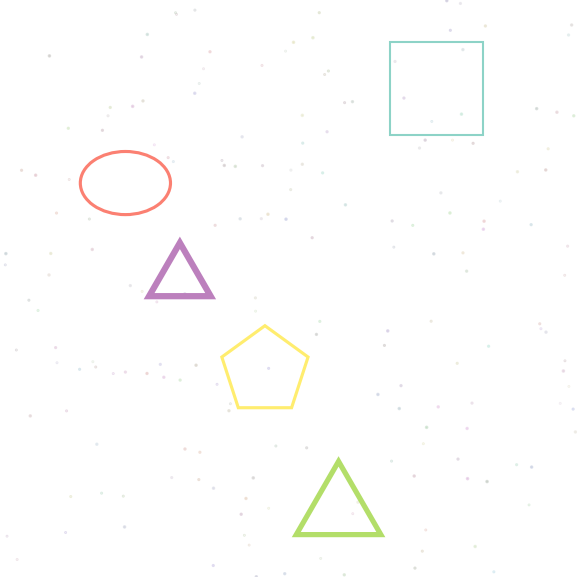[{"shape": "square", "thickness": 1, "radius": 0.4, "center": [0.756, 0.846]}, {"shape": "oval", "thickness": 1.5, "radius": 0.39, "center": [0.217, 0.682]}, {"shape": "triangle", "thickness": 2.5, "radius": 0.42, "center": [0.586, 0.116]}, {"shape": "triangle", "thickness": 3, "radius": 0.31, "center": [0.311, 0.517]}, {"shape": "pentagon", "thickness": 1.5, "radius": 0.39, "center": [0.459, 0.357]}]